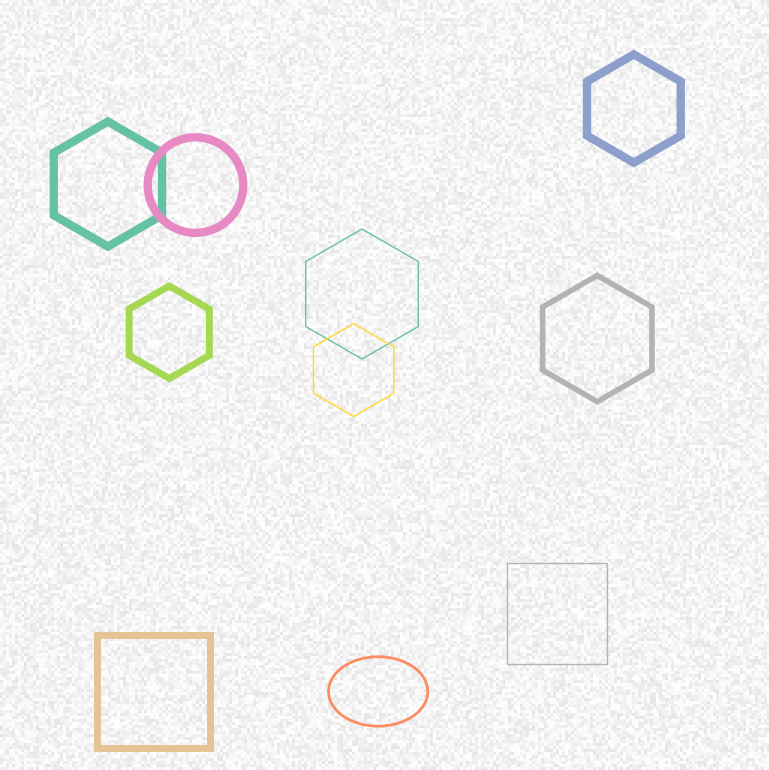[{"shape": "hexagon", "thickness": 0.5, "radius": 0.42, "center": [0.47, 0.618]}, {"shape": "hexagon", "thickness": 3, "radius": 0.41, "center": [0.14, 0.761]}, {"shape": "oval", "thickness": 1, "radius": 0.32, "center": [0.491, 0.102]}, {"shape": "hexagon", "thickness": 3, "radius": 0.35, "center": [0.823, 0.859]}, {"shape": "circle", "thickness": 3, "radius": 0.31, "center": [0.254, 0.76]}, {"shape": "hexagon", "thickness": 2.5, "radius": 0.3, "center": [0.22, 0.569]}, {"shape": "hexagon", "thickness": 0.5, "radius": 0.3, "center": [0.459, 0.519]}, {"shape": "square", "thickness": 2.5, "radius": 0.36, "center": [0.199, 0.102]}, {"shape": "hexagon", "thickness": 2, "radius": 0.41, "center": [0.776, 0.56]}, {"shape": "square", "thickness": 0.5, "radius": 0.33, "center": [0.723, 0.204]}]